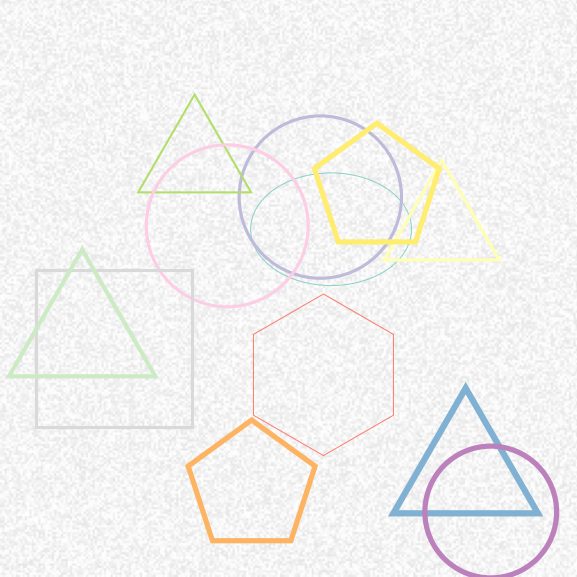[{"shape": "oval", "thickness": 0.5, "radius": 0.7, "center": [0.573, 0.602]}, {"shape": "triangle", "thickness": 1.5, "radius": 0.58, "center": [0.765, 0.606]}, {"shape": "circle", "thickness": 1.5, "radius": 0.7, "center": [0.555, 0.658]}, {"shape": "hexagon", "thickness": 0.5, "radius": 0.7, "center": [0.56, 0.35]}, {"shape": "triangle", "thickness": 3, "radius": 0.72, "center": [0.806, 0.183]}, {"shape": "pentagon", "thickness": 2.5, "radius": 0.58, "center": [0.436, 0.156]}, {"shape": "triangle", "thickness": 1, "radius": 0.56, "center": [0.337, 0.722]}, {"shape": "circle", "thickness": 1.5, "radius": 0.7, "center": [0.393, 0.608]}, {"shape": "square", "thickness": 1.5, "radius": 0.68, "center": [0.198, 0.396]}, {"shape": "circle", "thickness": 2.5, "radius": 0.57, "center": [0.85, 0.113]}, {"shape": "triangle", "thickness": 2, "radius": 0.73, "center": [0.142, 0.421]}, {"shape": "pentagon", "thickness": 2.5, "radius": 0.57, "center": [0.653, 0.672]}]